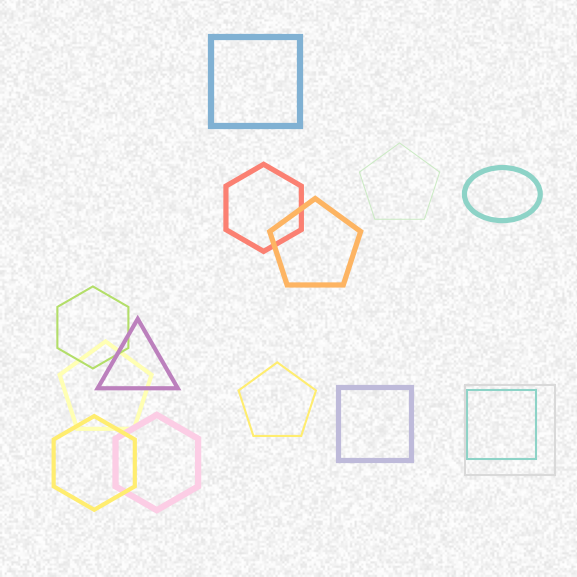[{"shape": "oval", "thickness": 2.5, "radius": 0.33, "center": [0.87, 0.663]}, {"shape": "square", "thickness": 1, "radius": 0.3, "center": [0.868, 0.265]}, {"shape": "pentagon", "thickness": 2, "radius": 0.42, "center": [0.183, 0.324]}, {"shape": "square", "thickness": 2.5, "radius": 0.31, "center": [0.649, 0.266]}, {"shape": "hexagon", "thickness": 2.5, "radius": 0.38, "center": [0.457, 0.639]}, {"shape": "square", "thickness": 3, "radius": 0.39, "center": [0.442, 0.858]}, {"shape": "pentagon", "thickness": 2.5, "radius": 0.41, "center": [0.546, 0.573]}, {"shape": "hexagon", "thickness": 1, "radius": 0.36, "center": [0.161, 0.432]}, {"shape": "hexagon", "thickness": 3, "radius": 0.41, "center": [0.272, 0.198]}, {"shape": "square", "thickness": 1, "radius": 0.39, "center": [0.884, 0.254]}, {"shape": "triangle", "thickness": 2, "radius": 0.4, "center": [0.238, 0.367]}, {"shape": "pentagon", "thickness": 0.5, "radius": 0.37, "center": [0.692, 0.679]}, {"shape": "pentagon", "thickness": 1, "radius": 0.35, "center": [0.48, 0.301]}, {"shape": "hexagon", "thickness": 2, "radius": 0.41, "center": [0.163, 0.198]}]